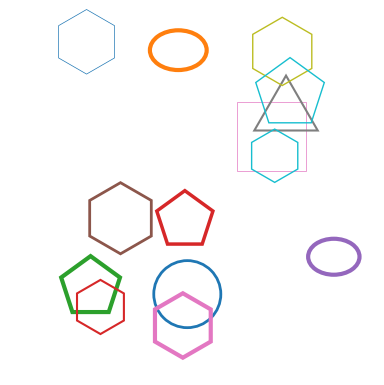[{"shape": "circle", "thickness": 2, "radius": 0.44, "center": [0.486, 0.236]}, {"shape": "hexagon", "thickness": 0.5, "radius": 0.42, "center": [0.225, 0.891]}, {"shape": "oval", "thickness": 3, "radius": 0.37, "center": [0.463, 0.87]}, {"shape": "pentagon", "thickness": 3, "radius": 0.4, "center": [0.235, 0.254]}, {"shape": "pentagon", "thickness": 2.5, "radius": 0.38, "center": [0.48, 0.428]}, {"shape": "hexagon", "thickness": 1.5, "radius": 0.35, "center": [0.261, 0.203]}, {"shape": "oval", "thickness": 3, "radius": 0.33, "center": [0.867, 0.333]}, {"shape": "hexagon", "thickness": 2, "radius": 0.46, "center": [0.313, 0.433]}, {"shape": "square", "thickness": 0.5, "radius": 0.45, "center": [0.705, 0.646]}, {"shape": "hexagon", "thickness": 3, "radius": 0.42, "center": [0.475, 0.155]}, {"shape": "triangle", "thickness": 1.5, "radius": 0.48, "center": [0.743, 0.709]}, {"shape": "hexagon", "thickness": 1, "radius": 0.44, "center": [0.733, 0.866]}, {"shape": "hexagon", "thickness": 1, "radius": 0.35, "center": [0.714, 0.595]}, {"shape": "pentagon", "thickness": 1, "radius": 0.47, "center": [0.753, 0.757]}]